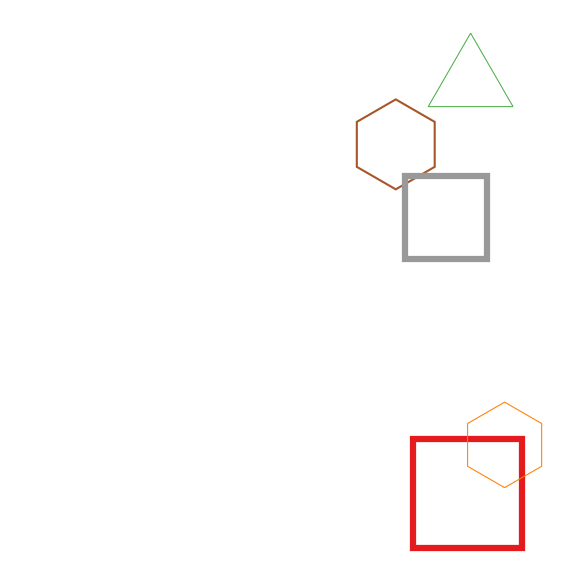[{"shape": "square", "thickness": 3, "radius": 0.47, "center": [0.81, 0.145]}, {"shape": "triangle", "thickness": 0.5, "radius": 0.42, "center": [0.815, 0.857]}, {"shape": "hexagon", "thickness": 0.5, "radius": 0.37, "center": [0.874, 0.229]}, {"shape": "hexagon", "thickness": 1, "radius": 0.39, "center": [0.685, 0.749]}, {"shape": "square", "thickness": 3, "radius": 0.36, "center": [0.773, 0.623]}]